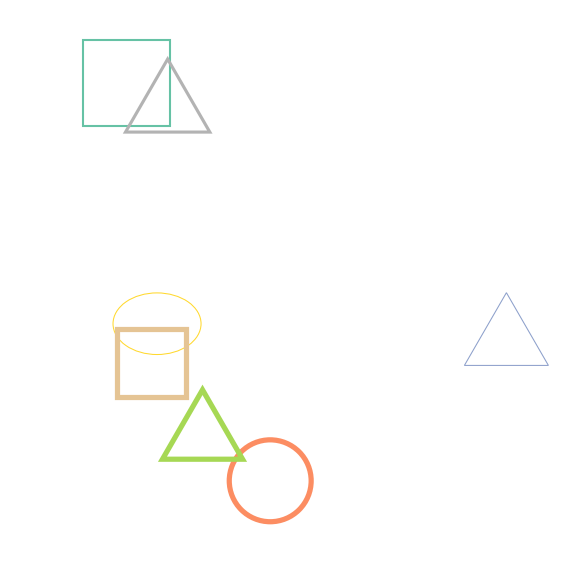[{"shape": "square", "thickness": 1, "radius": 0.38, "center": [0.219, 0.856]}, {"shape": "circle", "thickness": 2.5, "radius": 0.35, "center": [0.468, 0.167]}, {"shape": "triangle", "thickness": 0.5, "radius": 0.42, "center": [0.877, 0.408]}, {"shape": "triangle", "thickness": 2.5, "radius": 0.4, "center": [0.351, 0.244]}, {"shape": "oval", "thickness": 0.5, "radius": 0.38, "center": [0.272, 0.439]}, {"shape": "square", "thickness": 2.5, "radius": 0.3, "center": [0.262, 0.371]}, {"shape": "triangle", "thickness": 1.5, "radius": 0.42, "center": [0.29, 0.813]}]